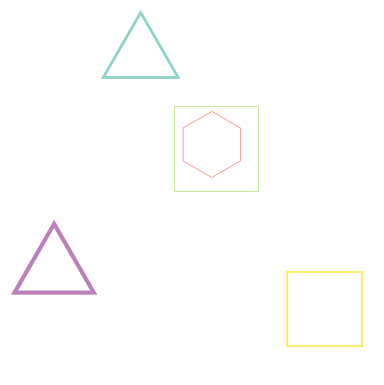[{"shape": "triangle", "thickness": 2, "radius": 0.56, "center": [0.365, 0.855]}, {"shape": "hexagon", "thickness": 0.5, "radius": 0.43, "center": [0.55, 0.625]}, {"shape": "square", "thickness": 0.5, "radius": 0.55, "center": [0.561, 0.615]}, {"shape": "triangle", "thickness": 3, "radius": 0.59, "center": [0.141, 0.299]}, {"shape": "square", "thickness": 1.5, "radius": 0.48, "center": [0.843, 0.197]}]